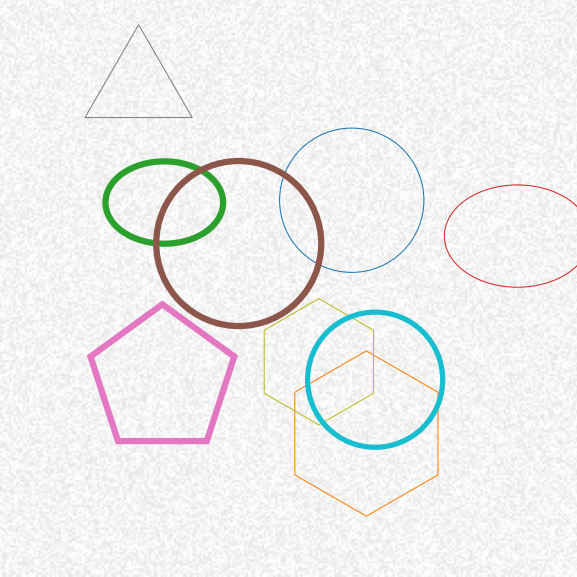[{"shape": "circle", "thickness": 0.5, "radius": 0.62, "center": [0.609, 0.652]}, {"shape": "hexagon", "thickness": 0.5, "radius": 0.72, "center": [0.634, 0.248]}, {"shape": "oval", "thickness": 3, "radius": 0.51, "center": [0.284, 0.648]}, {"shape": "oval", "thickness": 0.5, "radius": 0.63, "center": [0.896, 0.59]}, {"shape": "circle", "thickness": 3, "radius": 0.71, "center": [0.413, 0.577]}, {"shape": "pentagon", "thickness": 3, "radius": 0.65, "center": [0.281, 0.341]}, {"shape": "triangle", "thickness": 0.5, "radius": 0.54, "center": [0.24, 0.849]}, {"shape": "hexagon", "thickness": 0.5, "radius": 0.55, "center": [0.552, 0.373]}, {"shape": "circle", "thickness": 2.5, "radius": 0.59, "center": [0.65, 0.342]}]